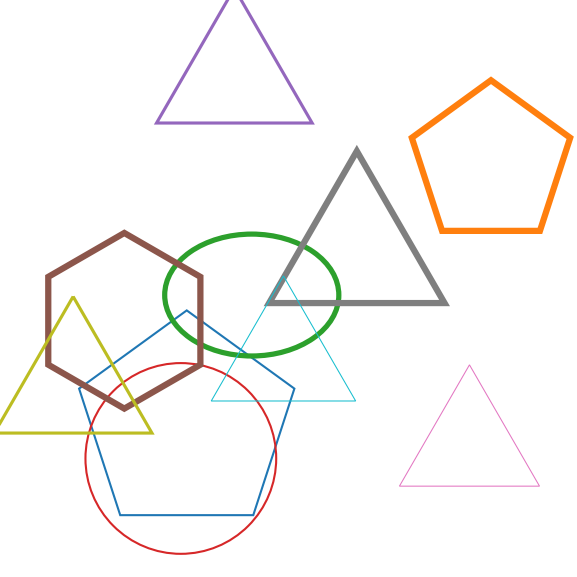[{"shape": "pentagon", "thickness": 1, "radius": 0.98, "center": [0.323, 0.266]}, {"shape": "pentagon", "thickness": 3, "radius": 0.72, "center": [0.85, 0.716]}, {"shape": "oval", "thickness": 2.5, "radius": 0.75, "center": [0.436, 0.488]}, {"shape": "circle", "thickness": 1, "radius": 0.83, "center": [0.313, 0.205]}, {"shape": "triangle", "thickness": 1.5, "radius": 0.78, "center": [0.406, 0.864]}, {"shape": "hexagon", "thickness": 3, "radius": 0.76, "center": [0.215, 0.444]}, {"shape": "triangle", "thickness": 0.5, "radius": 0.7, "center": [0.813, 0.227]}, {"shape": "triangle", "thickness": 3, "radius": 0.88, "center": [0.618, 0.562]}, {"shape": "triangle", "thickness": 1.5, "radius": 0.79, "center": [0.127, 0.328]}, {"shape": "triangle", "thickness": 0.5, "radius": 0.72, "center": [0.491, 0.377]}]